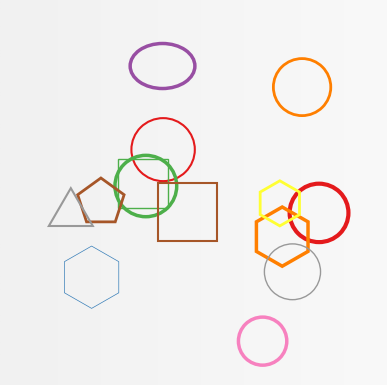[{"shape": "circle", "thickness": 3, "radius": 0.38, "center": [0.823, 0.447]}, {"shape": "circle", "thickness": 1.5, "radius": 0.41, "center": [0.421, 0.611]}, {"shape": "hexagon", "thickness": 0.5, "radius": 0.4, "center": [0.236, 0.28]}, {"shape": "circle", "thickness": 2.5, "radius": 0.4, "center": [0.376, 0.517]}, {"shape": "square", "thickness": 1, "radius": 0.32, "center": [0.369, 0.525]}, {"shape": "oval", "thickness": 2.5, "radius": 0.42, "center": [0.419, 0.829]}, {"shape": "circle", "thickness": 2, "radius": 0.37, "center": [0.78, 0.774]}, {"shape": "hexagon", "thickness": 2.5, "radius": 0.38, "center": [0.728, 0.385]}, {"shape": "hexagon", "thickness": 2, "radius": 0.29, "center": [0.722, 0.472]}, {"shape": "square", "thickness": 1.5, "radius": 0.38, "center": [0.483, 0.449]}, {"shape": "pentagon", "thickness": 2, "radius": 0.31, "center": [0.26, 0.475]}, {"shape": "circle", "thickness": 2.5, "radius": 0.31, "center": [0.678, 0.114]}, {"shape": "circle", "thickness": 1, "radius": 0.36, "center": [0.755, 0.294]}, {"shape": "triangle", "thickness": 1.5, "radius": 0.33, "center": [0.183, 0.446]}]